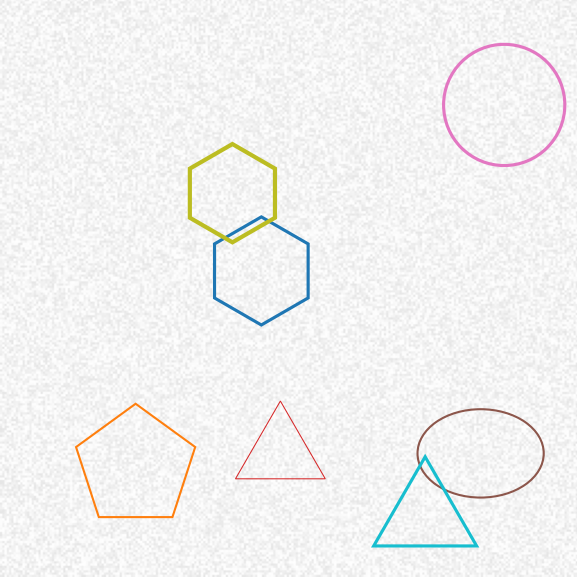[{"shape": "hexagon", "thickness": 1.5, "radius": 0.47, "center": [0.453, 0.53]}, {"shape": "pentagon", "thickness": 1, "radius": 0.54, "center": [0.235, 0.191]}, {"shape": "triangle", "thickness": 0.5, "radius": 0.45, "center": [0.485, 0.215]}, {"shape": "oval", "thickness": 1, "radius": 0.55, "center": [0.832, 0.214]}, {"shape": "circle", "thickness": 1.5, "radius": 0.52, "center": [0.873, 0.817]}, {"shape": "hexagon", "thickness": 2, "radius": 0.43, "center": [0.402, 0.665]}, {"shape": "triangle", "thickness": 1.5, "radius": 0.51, "center": [0.736, 0.105]}]